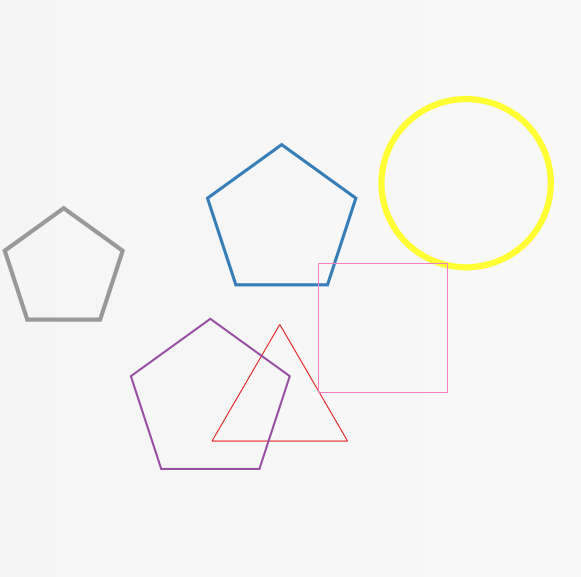[{"shape": "triangle", "thickness": 0.5, "radius": 0.67, "center": [0.481, 0.303]}, {"shape": "pentagon", "thickness": 1.5, "radius": 0.67, "center": [0.485, 0.615]}, {"shape": "pentagon", "thickness": 1, "radius": 0.72, "center": [0.362, 0.303]}, {"shape": "circle", "thickness": 3, "radius": 0.73, "center": [0.802, 0.682]}, {"shape": "square", "thickness": 0.5, "radius": 0.56, "center": [0.658, 0.432]}, {"shape": "pentagon", "thickness": 2, "radius": 0.53, "center": [0.11, 0.532]}]